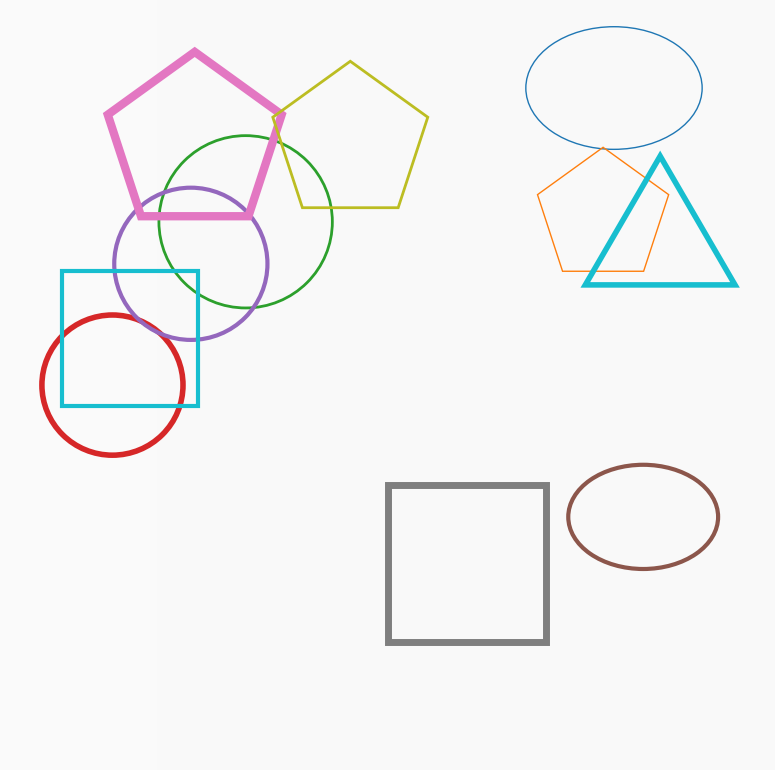[{"shape": "oval", "thickness": 0.5, "radius": 0.57, "center": [0.792, 0.886]}, {"shape": "pentagon", "thickness": 0.5, "radius": 0.44, "center": [0.778, 0.72]}, {"shape": "circle", "thickness": 1, "radius": 0.56, "center": [0.317, 0.712]}, {"shape": "circle", "thickness": 2, "radius": 0.46, "center": [0.145, 0.5]}, {"shape": "circle", "thickness": 1.5, "radius": 0.49, "center": [0.246, 0.657]}, {"shape": "oval", "thickness": 1.5, "radius": 0.48, "center": [0.83, 0.329]}, {"shape": "pentagon", "thickness": 3, "radius": 0.59, "center": [0.251, 0.815]}, {"shape": "square", "thickness": 2.5, "radius": 0.51, "center": [0.603, 0.268]}, {"shape": "pentagon", "thickness": 1, "radius": 0.53, "center": [0.452, 0.815]}, {"shape": "triangle", "thickness": 2, "radius": 0.56, "center": [0.852, 0.686]}, {"shape": "square", "thickness": 1.5, "radius": 0.44, "center": [0.167, 0.561]}]